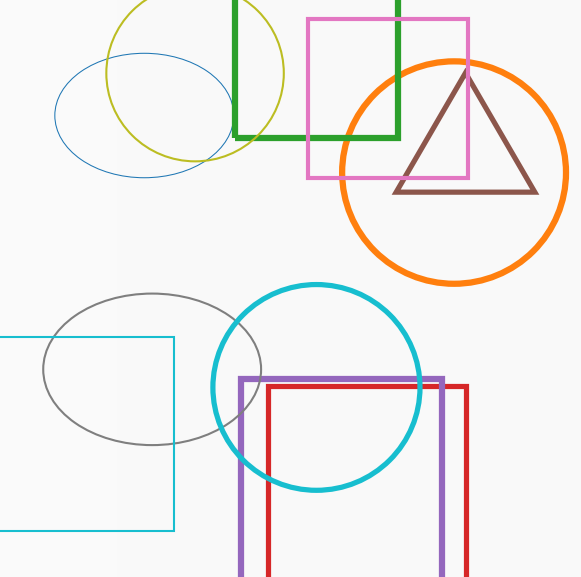[{"shape": "oval", "thickness": 0.5, "radius": 0.77, "center": [0.248, 0.799]}, {"shape": "circle", "thickness": 3, "radius": 0.96, "center": [0.781, 0.7]}, {"shape": "square", "thickness": 3, "radius": 0.7, "center": [0.544, 0.9]}, {"shape": "square", "thickness": 2.5, "radius": 0.85, "center": [0.632, 0.159]}, {"shape": "square", "thickness": 3, "radius": 0.87, "center": [0.588, 0.17]}, {"shape": "triangle", "thickness": 2.5, "radius": 0.69, "center": [0.801, 0.735]}, {"shape": "square", "thickness": 2, "radius": 0.69, "center": [0.668, 0.828]}, {"shape": "oval", "thickness": 1, "radius": 0.94, "center": [0.262, 0.36]}, {"shape": "circle", "thickness": 1, "radius": 0.76, "center": [0.336, 0.872]}, {"shape": "circle", "thickness": 2.5, "radius": 0.89, "center": [0.544, 0.328]}, {"shape": "square", "thickness": 1, "radius": 0.84, "center": [0.131, 0.248]}]